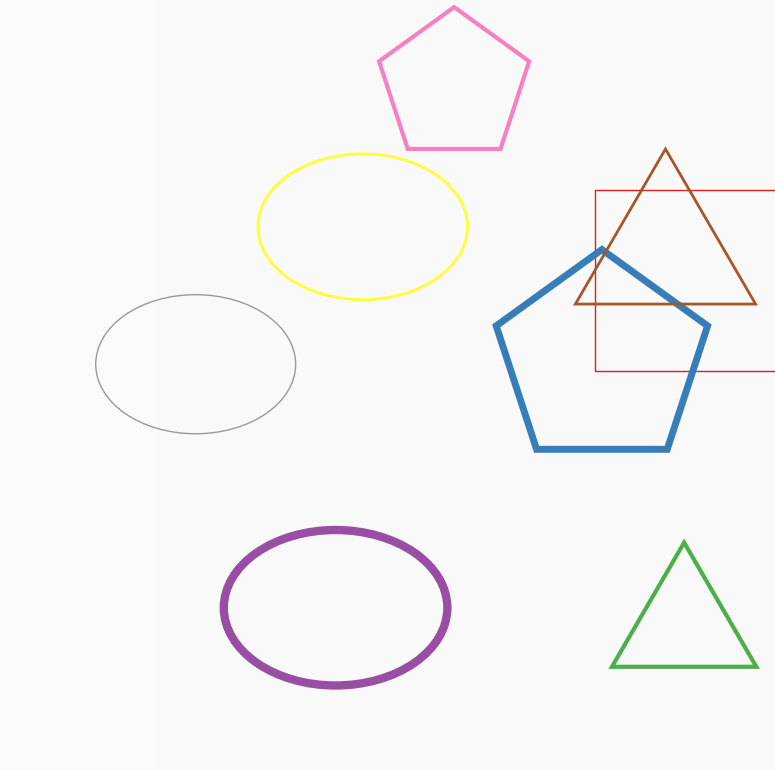[{"shape": "square", "thickness": 0.5, "radius": 0.59, "center": [0.886, 0.636]}, {"shape": "pentagon", "thickness": 2.5, "radius": 0.72, "center": [0.777, 0.532]}, {"shape": "triangle", "thickness": 1.5, "radius": 0.54, "center": [0.883, 0.188]}, {"shape": "oval", "thickness": 3, "radius": 0.72, "center": [0.433, 0.211]}, {"shape": "oval", "thickness": 1, "radius": 0.68, "center": [0.468, 0.705]}, {"shape": "triangle", "thickness": 1, "radius": 0.67, "center": [0.859, 0.672]}, {"shape": "pentagon", "thickness": 1.5, "radius": 0.51, "center": [0.586, 0.889]}, {"shape": "oval", "thickness": 0.5, "radius": 0.64, "center": [0.252, 0.527]}]